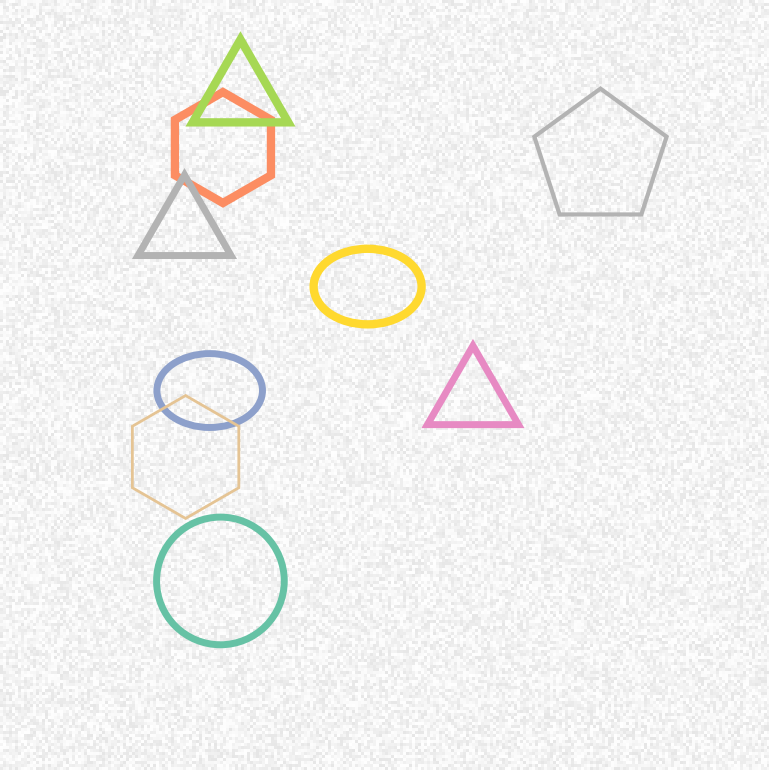[{"shape": "circle", "thickness": 2.5, "radius": 0.41, "center": [0.286, 0.246]}, {"shape": "hexagon", "thickness": 3, "radius": 0.36, "center": [0.29, 0.808]}, {"shape": "oval", "thickness": 2.5, "radius": 0.34, "center": [0.272, 0.493]}, {"shape": "triangle", "thickness": 2.5, "radius": 0.34, "center": [0.614, 0.483]}, {"shape": "triangle", "thickness": 3, "radius": 0.36, "center": [0.312, 0.877]}, {"shape": "oval", "thickness": 3, "radius": 0.35, "center": [0.477, 0.628]}, {"shape": "hexagon", "thickness": 1, "radius": 0.4, "center": [0.241, 0.406]}, {"shape": "triangle", "thickness": 2.5, "radius": 0.35, "center": [0.24, 0.703]}, {"shape": "pentagon", "thickness": 1.5, "radius": 0.45, "center": [0.78, 0.795]}]